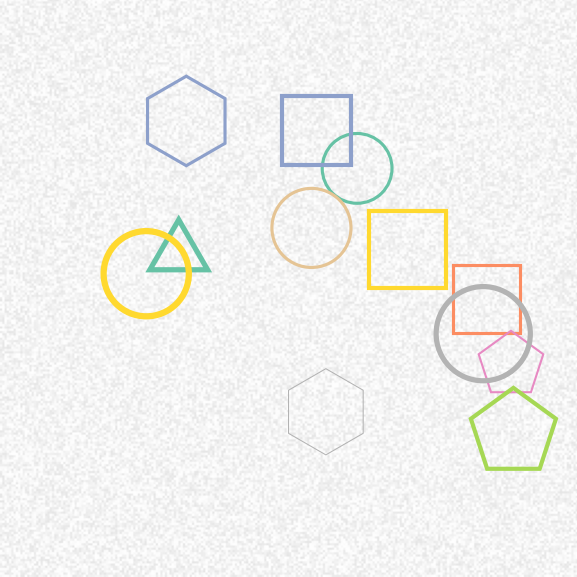[{"shape": "triangle", "thickness": 2.5, "radius": 0.29, "center": [0.309, 0.561]}, {"shape": "circle", "thickness": 1.5, "radius": 0.3, "center": [0.618, 0.708]}, {"shape": "square", "thickness": 1.5, "radius": 0.29, "center": [0.843, 0.481]}, {"shape": "hexagon", "thickness": 1.5, "radius": 0.39, "center": [0.323, 0.79]}, {"shape": "square", "thickness": 2, "radius": 0.3, "center": [0.548, 0.773]}, {"shape": "pentagon", "thickness": 1, "radius": 0.29, "center": [0.885, 0.368]}, {"shape": "pentagon", "thickness": 2, "radius": 0.39, "center": [0.889, 0.25]}, {"shape": "square", "thickness": 2, "radius": 0.33, "center": [0.705, 0.568]}, {"shape": "circle", "thickness": 3, "radius": 0.37, "center": [0.253, 0.525]}, {"shape": "circle", "thickness": 1.5, "radius": 0.34, "center": [0.539, 0.604]}, {"shape": "circle", "thickness": 2.5, "radius": 0.41, "center": [0.837, 0.421]}, {"shape": "hexagon", "thickness": 0.5, "radius": 0.37, "center": [0.564, 0.286]}]